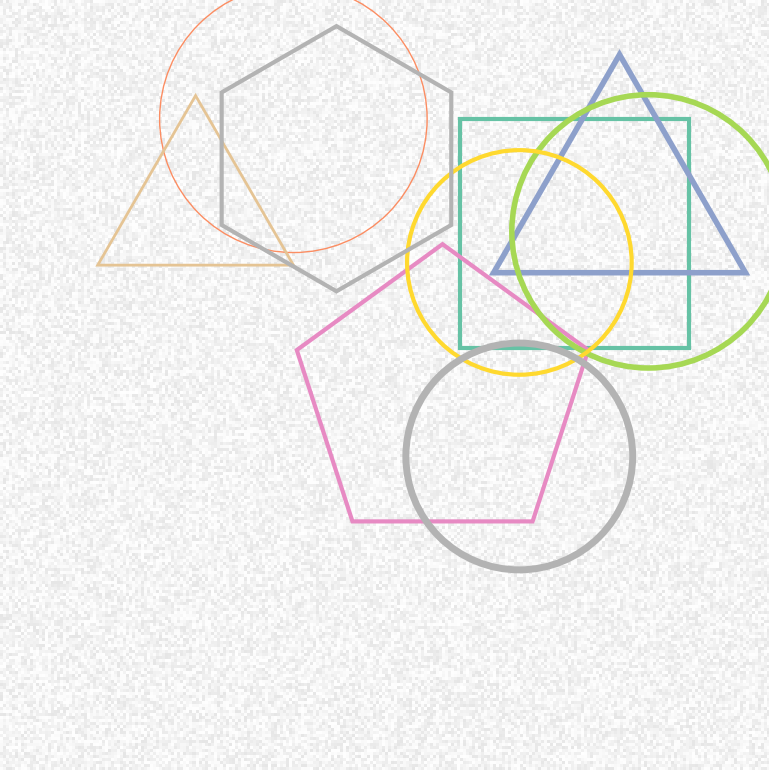[{"shape": "square", "thickness": 1.5, "radius": 0.74, "center": [0.746, 0.697]}, {"shape": "circle", "thickness": 0.5, "radius": 0.87, "center": [0.381, 0.846]}, {"shape": "triangle", "thickness": 2, "radius": 0.94, "center": [0.805, 0.74]}, {"shape": "pentagon", "thickness": 1.5, "radius": 1.0, "center": [0.575, 0.484]}, {"shape": "circle", "thickness": 2, "radius": 0.89, "center": [0.842, 0.7]}, {"shape": "circle", "thickness": 1.5, "radius": 0.73, "center": [0.675, 0.659]}, {"shape": "triangle", "thickness": 1, "radius": 0.73, "center": [0.254, 0.729]}, {"shape": "hexagon", "thickness": 1.5, "radius": 0.86, "center": [0.437, 0.794]}, {"shape": "circle", "thickness": 2.5, "radius": 0.74, "center": [0.674, 0.407]}]